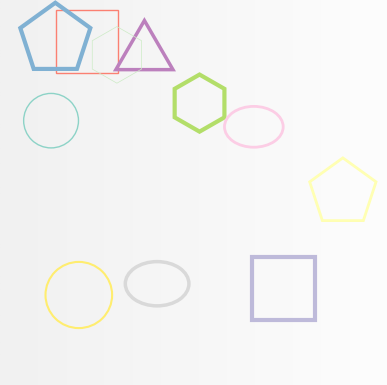[{"shape": "circle", "thickness": 1, "radius": 0.35, "center": [0.132, 0.687]}, {"shape": "pentagon", "thickness": 2, "radius": 0.45, "center": [0.885, 0.5]}, {"shape": "square", "thickness": 3, "radius": 0.41, "center": [0.732, 0.249]}, {"shape": "square", "thickness": 1, "radius": 0.4, "center": [0.224, 0.892]}, {"shape": "pentagon", "thickness": 3, "radius": 0.48, "center": [0.143, 0.898]}, {"shape": "hexagon", "thickness": 3, "radius": 0.37, "center": [0.515, 0.732]}, {"shape": "oval", "thickness": 2, "radius": 0.38, "center": [0.655, 0.671]}, {"shape": "oval", "thickness": 2.5, "radius": 0.41, "center": [0.405, 0.263]}, {"shape": "triangle", "thickness": 2.5, "radius": 0.43, "center": [0.373, 0.862]}, {"shape": "hexagon", "thickness": 0.5, "radius": 0.37, "center": [0.302, 0.857]}, {"shape": "circle", "thickness": 1.5, "radius": 0.43, "center": [0.203, 0.234]}]